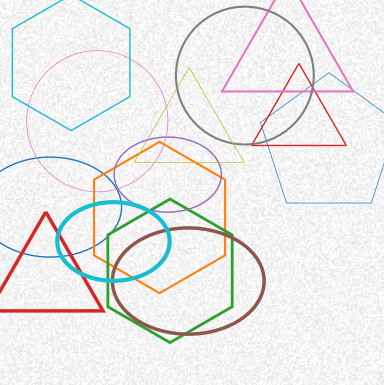[{"shape": "oval", "thickness": 1, "radius": 0.93, "center": [0.13, 0.462]}, {"shape": "pentagon", "thickness": 0.5, "radius": 0.94, "center": [0.854, 0.624]}, {"shape": "hexagon", "thickness": 1.5, "radius": 0.98, "center": [0.415, 0.435]}, {"shape": "hexagon", "thickness": 2, "radius": 0.93, "center": [0.442, 0.297]}, {"shape": "triangle", "thickness": 2.5, "radius": 0.86, "center": [0.119, 0.278]}, {"shape": "triangle", "thickness": 1, "radius": 0.71, "center": [0.776, 0.693]}, {"shape": "oval", "thickness": 1, "radius": 0.7, "center": [0.436, 0.546]}, {"shape": "oval", "thickness": 2.5, "radius": 0.99, "center": [0.489, 0.27]}, {"shape": "triangle", "thickness": 1.5, "radius": 0.98, "center": [0.747, 0.861]}, {"shape": "circle", "thickness": 0.5, "radius": 0.92, "center": [0.253, 0.685]}, {"shape": "circle", "thickness": 1.5, "radius": 0.9, "center": [0.636, 0.804]}, {"shape": "triangle", "thickness": 0.5, "radius": 0.82, "center": [0.491, 0.66]}, {"shape": "hexagon", "thickness": 1, "radius": 0.88, "center": [0.185, 0.837]}, {"shape": "oval", "thickness": 3, "radius": 0.73, "center": [0.295, 0.373]}]